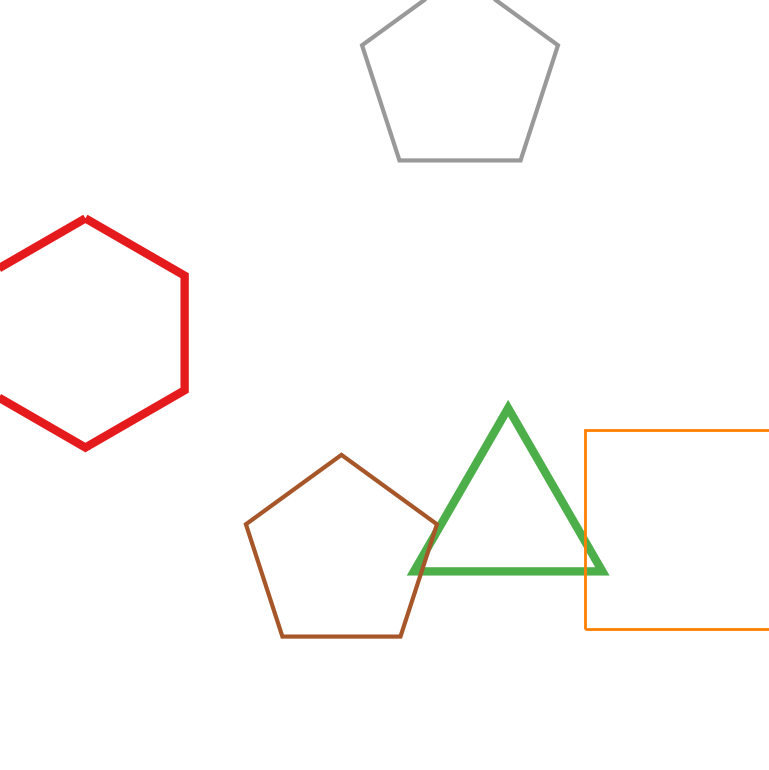[{"shape": "hexagon", "thickness": 3, "radius": 0.74, "center": [0.111, 0.568]}, {"shape": "triangle", "thickness": 3, "radius": 0.71, "center": [0.66, 0.329]}, {"shape": "square", "thickness": 1, "radius": 0.64, "center": [0.888, 0.312]}, {"shape": "pentagon", "thickness": 1.5, "radius": 0.65, "center": [0.443, 0.279]}, {"shape": "pentagon", "thickness": 1.5, "radius": 0.67, "center": [0.597, 0.9]}]